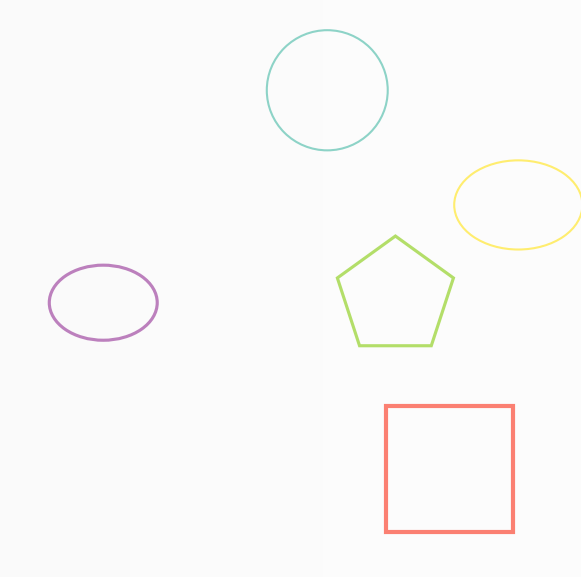[{"shape": "circle", "thickness": 1, "radius": 0.52, "center": [0.563, 0.843]}, {"shape": "square", "thickness": 2, "radius": 0.55, "center": [0.773, 0.187]}, {"shape": "pentagon", "thickness": 1.5, "radius": 0.52, "center": [0.68, 0.485]}, {"shape": "oval", "thickness": 1.5, "radius": 0.46, "center": [0.178, 0.475]}, {"shape": "oval", "thickness": 1, "radius": 0.55, "center": [0.892, 0.644]}]